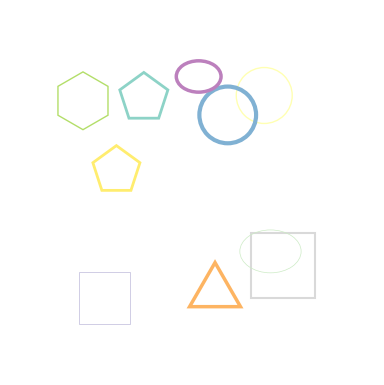[{"shape": "pentagon", "thickness": 2, "radius": 0.33, "center": [0.374, 0.746]}, {"shape": "circle", "thickness": 1, "radius": 0.36, "center": [0.686, 0.752]}, {"shape": "square", "thickness": 0.5, "radius": 0.33, "center": [0.272, 0.226]}, {"shape": "circle", "thickness": 3, "radius": 0.37, "center": [0.592, 0.702]}, {"shape": "triangle", "thickness": 2.5, "radius": 0.38, "center": [0.559, 0.242]}, {"shape": "hexagon", "thickness": 1, "radius": 0.38, "center": [0.216, 0.738]}, {"shape": "square", "thickness": 1.5, "radius": 0.42, "center": [0.735, 0.31]}, {"shape": "oval", "thickness": 2.5, "radius": 0.29, "center": [0.516, 0.801]}, {"shape": "oval", "thickness": 0.5, "radius": 0.4, "center": [0.703, 0.347]}, {"shape": "pentagon", "thickness": 2, "radius": 0.32, "center": [0.302, 0.558]}]